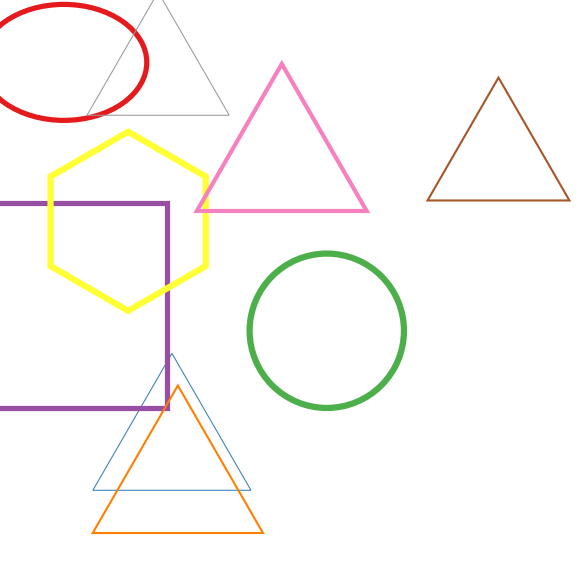[{"shape": "oval", "thickness": 2.5, "radius": 0.72, "center": [0.111, 0.891]}, {"shape": "triangle", "thickness": 0.5, "radius": 0.79, "center": [0.298, 0.229]}, {"shape": "circle", "thickness": 3, "radius": 0.67, "center": [0.566, 0.426]}, {"shape": "square", "thickness": 2.5, "radius": 0.88, "center": [0.112, 0.47]}, {"shape": "triangle", "thickness": 1, "radius": 0.85, "center": [0.308, 0.161]}, {"shape": "hexagon", "thickness": 3, "radius": 0.78, "center": [0.222, 0.616]}, {"shape": "triangle", "thickness": 1, "radius": 0.71, "center": [0.863, 0.723]}, {"shape": "triangle", "thickness": 2, "radius": 0.85, "center": [0.488, 0.719]}, {"shape": "triangle", "thickness": 0.5, "radius": 0.71, "center": [0.274, 0.871]}]